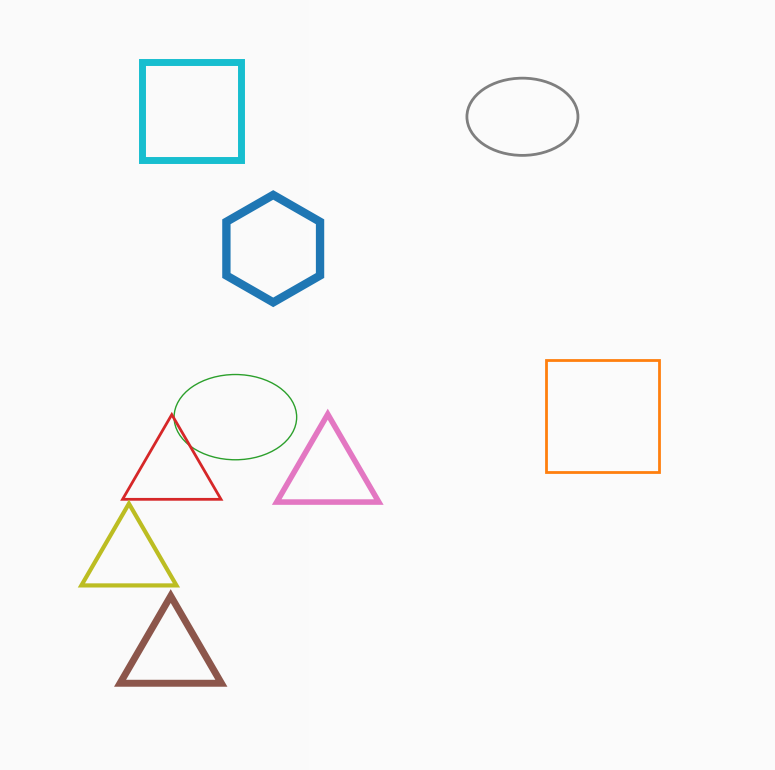[{"shape": "hexagon", "thickness": 3, "radius": 0.35, "center": [0.353, 0.677]}, {"shape": "square", "thickness": 1, "radius": 0.36, "center": [0.778, 0.46]}, {"shape": "oval", "thickness": 0.5, "radius": 0.4, "center": [0.304, 0.458]}, {"shape": "triangle", "thickness": 1, "radius": 0.37, "center": [0.222, 0.388]}, {"shape": "triangle", "thickness": 2.5, "radius": 0.38, "center": [0.22, 0.15]}, {"shape": "triangle", "thickness": 2, "radius": 0.38, "center": [0.423, 0.386]}, {"shape": "oval", "thickness": 1, "radius": 0.36, "center": [0.674, 0.848]}, {"shape": "triangle", "thickness": 1.5, "radius": 0.35, "center": [0.166, 0.275]}, {"shape": "square", "thickness": 2.5, "radius": 0.32, "center": [0.247, 0.856]}]